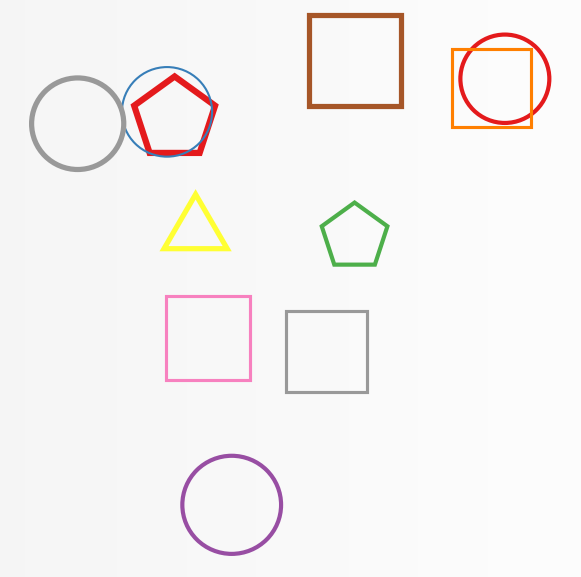[{"shape": "pentagon", "thickness": 3, "radius": 0.37, "center": [0.3, 0.794]}, {"shape": "circle", "thickness": 2, "radius": 0.38, "center": [0.869, 0.863]}, {"shape": "circle", "thickness": 1, "radius": 0.39, "center": [0.287, 0.805]}, {"shape": "pentagon", "thickness": 2, "radius": 0.3, "center": [0.61, 0.589]}, {"shape": "circle", "thickness": 2, "radius": 0.42, "center": [0.399, 0.125]}, {"shape": "square", "thickness": 1.5, "radius": 0.34, "center": [0.845, 0.847]}, {"shape": "triangle", "thickness": 2.5, "radius": 0.31, "center": [0.337, 0.6]}, {"shape": "square", "thickness": 2.5, "radius": 0.4, "center": [0.61, 0.895]}, {"shape": "square", "thickness": 1.5, "radius": 0.36, "center": [0.358, 0.414]}, {"shape": "circle", "thickness": 2.5, "radius": 0.4, "center": [0.134, 0.785]}, {"shape": "square", "thickness": 1.5, "radius": 0.35, "center": [0.561, 0.39]}]